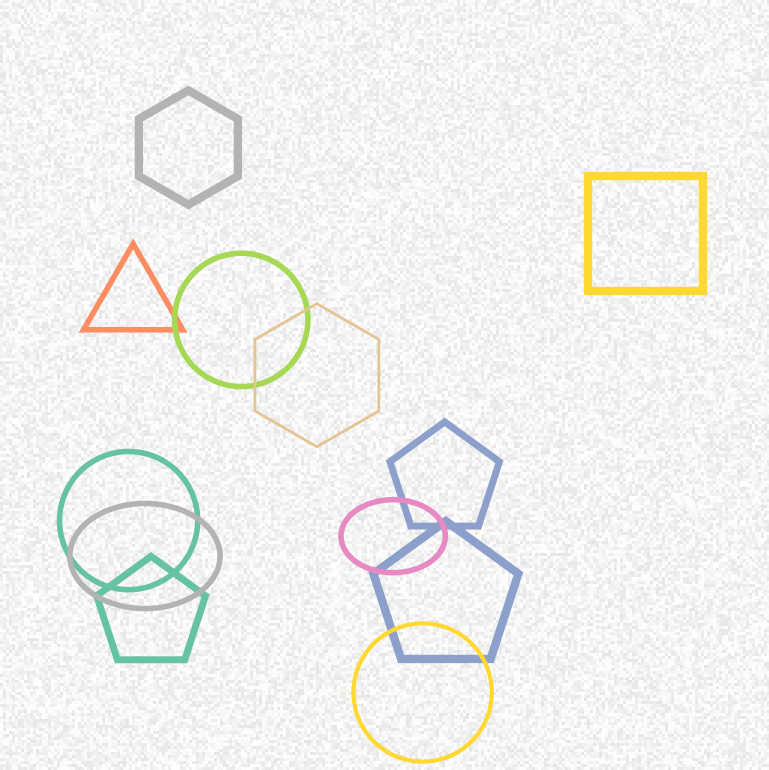[{"shape": "circle", "thickness": 2, "radius": 0.45, "center": [0.167, 0.324]}, {"shape": "pentagon", "thickness": 2.5, "radius": 0.37, "center": [0.196, 0.203]}, {"shape": "triangle", "thickness": 2, "radius": 0.37, "center": [0.173, 0.609]}, {"shape": "pentagon", "thickness": 2.5, "radius": 0.37, "center": [0.578, 0.377]}, {"shape": "pentagon", "thickness": 3, "radius": 0.49, "center": [0.579, 0.224]}, {"shape": "oval", "thickness": 2, "radius": 0.34, "center": [0.511, 0.304]}, {"shape": "circle", "thickness": 2, "radius": 0.43, "center": [0.313, 0.585]}, {"shape": "circle", "thickness": 1.5, "radius": 0.45, "center": [0.549, 0.101]}, {"shape": "square", "thickness": 3, "radius": 0.37, "center": [0.838, 0.696]}, {"shape": "hexagon", "thickness": 1, "radius": 0.46, "center": [0.412, 0.513]}, {"shape": "oval", "thickness": 2, "radius": 0.49, "center": [0.188, 0.278]}, {"shape": "hexagon", "thickness": 3, "radius": 0.37, "center": [0.245, 0.808]}]